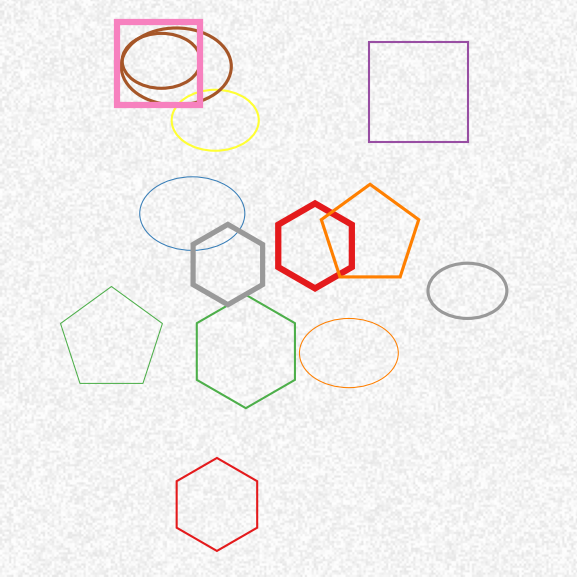[{"shape": "hexagon", "thickness": 1, "radius": 0.4, "center": [0.376, 0.126]}, {"shape": "hexagon", "thickness": 3, "radius": 0.37, "center": [0.546, 0.573]}, {"shape": "oval", "thickness": 0.5, "radius": 0.45, "center": [0.333, 0.629]}, {"shape": "pentagon", "thickness": 0.5, "radius": 0.46, "center": [0.193, 0.41]}, {"shape": "hexagon", "thickness": 1, "radius": 0.49, "center": [0.426, 0.39]}, {"shape": "square", "thickness": 1, "radius": 0.43, "center": [0.724, 0.84]}, {"shape": "pentagon", "thickness": 1.5, "radius": 0.44, "center": [0.641, 0.591]}, {"shape": "oval", "thickness": 0.5, "radius": 0.43, "center": [0.604, 0.388]}, {"shape": "oval", "thickness": 1, "radius": 0.38, "center": [0.373, 0.791]}, {"shape": "oval", "thickness": 1.5, "radius": 0.34, "center": [0.279, 0.894]}, {"shape": "oval", "thickness": 1.5, "radius": 0.48, "center": [0.305, 0.884]}, {"shape": "square", "thickness": 3, "radius": 0.36, "center": [0.274, 0.889]}, {"shape": "hexagon", "thickness": 2.5, "radius": 0.35, "center": [0.395, 0.541]}, {"shape": "oval", "thickness": 1.5, "radius": 0.34, "center": [0.809, 0.496]}]